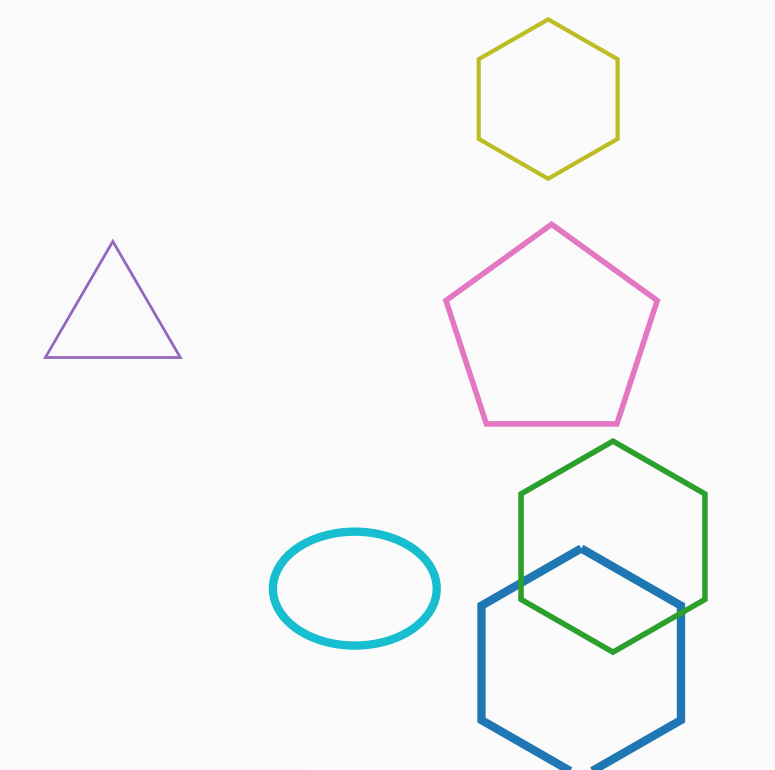[{"shape": "hexagon", "thickness": 3, "radius": 0.74, "center": [0.75, 0.139]}, {"shape": "hexagon", "thickness": 2, "radius": 0.69, "center": [0.791, 0.29]}, {"shape": "triangle", "thickness": 1, "radius": 0.5, "center": [0.146, 0.586]}, {"shape": "pentagon", "thickness": 2, "radius": 0.72, "center": [0.712, 0.565]}, {"shape": "hexagon", "thickness": 1.5, "radius": 0.52, "center": [0.707, 0.871]}, {"shape": "oval", "thickness": 3, "radius": 0.53, "center": [0.458, 0.236]}]